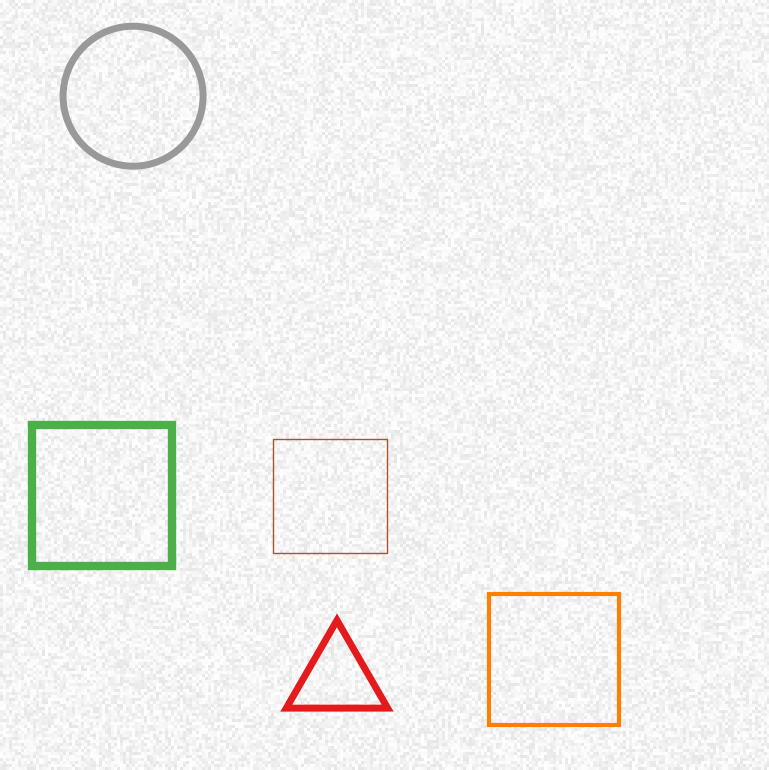[{"shape": "triangle", "thickness": 2.5, "radius": 0.38, "center": [0.438, 0.118]}, {"shape": "square", "thickness": 3, "radius": 0.46, "center": [0.132, 0.357]}, {"shape": "square", "thickness": 1.5, "radius": 0.42, "center": [0.72, 0.144]}, {"shape": "square", "thickness": 0.5, "radius": 0.37, "center": [0.428, 0.356]}, {"shape": "circle", "thickness": 2.5, "radius": 0.45, "center": [0.173, 0.875]}]